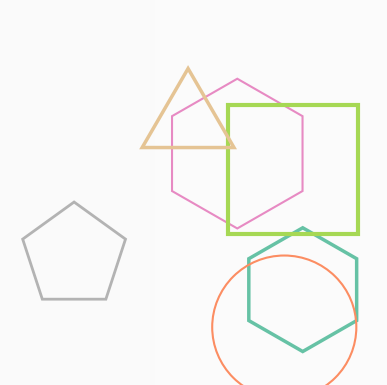[{"shape": "hexagon", "thickness": 2.5, "radius": 0.8, "center": [0.781, 0.248]}, {"shape": "circle", "thickness": 1.5, "radius": 0.93, "center": [0.734, 0.15]}, {"shape": "hexagon", "thickness": 1.5, "radius": 0.97, "center": [0.612, 0.601]}, {"shape": "square", "thickness": 3, "radius": 0.84, "center": [0.755, 0.559]}, {"shape": "triangle", "thickness": 2.5, "radius": 0.68, "center": [0.485, 0.685]}, {"shape": "pentagon", "thickness": 2, "radius": 0.7, "center": [0.191, 0.336]}]